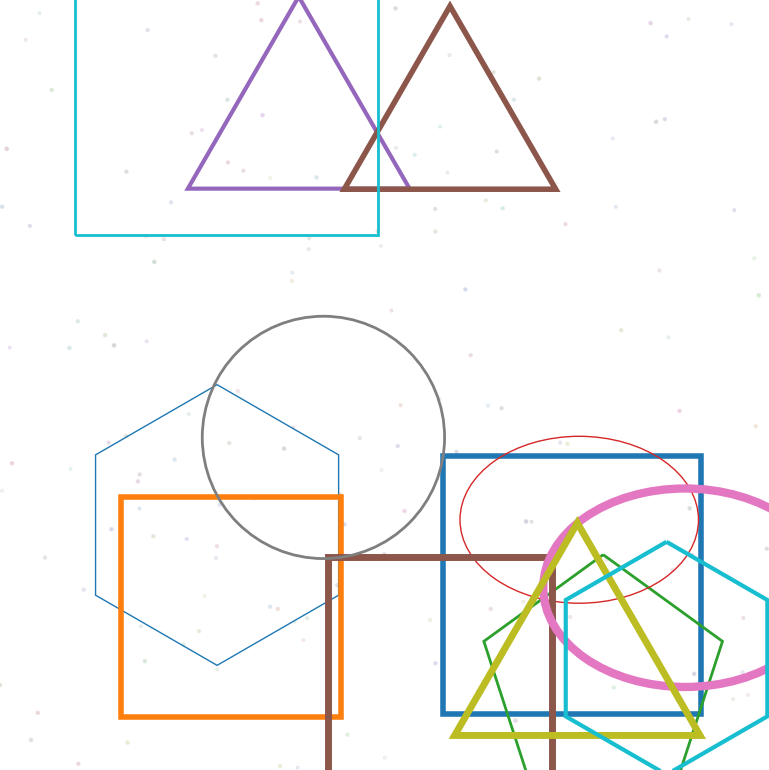[{"shape": "hexagon", "thickness": 0.5, "radius": 0.91, "center": [0.282, 0.318]}, {"shape": "square", "thickness": 2, "radius": 0.84, "center": [0.743, 0.24]}, {"shape": "square", "thickness": 2, "radius": 0.72, "center": [0.3, 0.212]}, {"shape": "pentagon", "thickness": 1, "radius": 0.81, "center": [0.783, 0.117]}, {"shape": "oval", "thickness": 0.5, "radius": 0.77, "center": [0.752, 0.325]}, {"shape": "triangle", "thickness": 1.5, "radius": 0.83, "center": [0.388, 0.838]}, {"shape": "square", "thickness": 2.5, "radius": 0.73, "center": [0.571, 0.131]}, {"shape": "triangle", "thickness": 2, "radius": 0.79, "center": [0.584, 0.834]}, {"shape": "oval", "thickness": 3, "radius": 0.92, "center": [0.89, 0.237]}, {"shape": "circle", "thickness": 1, "radius": 0.79, "center": [0.42, 0.432]}, {"shape": "triangle", "thickness": 2.5, "radius": 0.92, "center": [0.75, 0.137]}, {"shape": "square", "thickness": 1, "radius": 0.98, "center": [0.294, 0.891]}, {"shape": "hexagon", "thickness": 1.5, "radius": 0.76, "center": [0.866, 0.145]}]